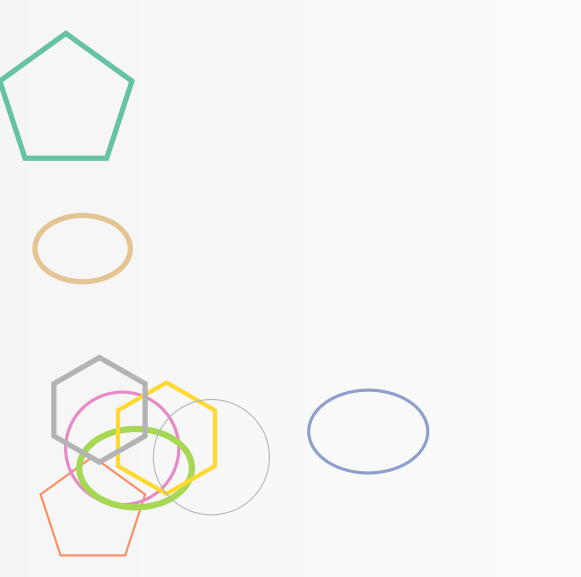[{"shape": "pentagon", "thickness": 2.5, "radius": 0.6, "center": [0.113, 0.822]}, {"shape": "pentagon", "thickness": 1, "radius": 0.47, "center": [0.16, 0.114]}, {"shape": "oval", "thickness": 1.5, "radius": 0.51, "center": [0.634, 0.252]}, {"shape": "circle", "thickness": 1.5, "radius": 0.49, "center": [0.21, 0.223]}, {"shape": "oval", "thickness": 3, "radius": 0.48, "center": [0.233, 0.188]}, {"shape": "hexagon", "thickness": 2, "radius": 0.48, "center": [0.286, 0.24]}, {"shape": "oval", "thickness": 2.5, "radius": 0.41, "center": [0.142, 0.569]}, {"shape": "circle", "thickness": 0.5, "radius": 0.5, "center": [0.364, 0.207]}, {"shape": "hexagon", "thickness": 2.5, "radius": 0.45, "center": [0.171, 0.289]}]